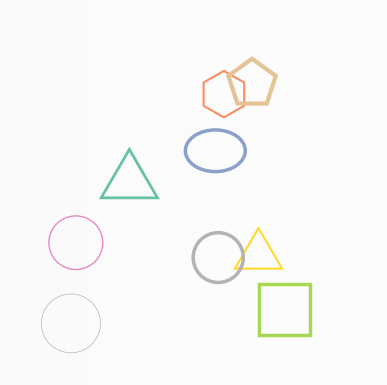[{"shape": "triangle", "thickness": 2, "radius": 0.42, "center": [0.334, 0.528]}, {"shape": "hexagon", "thickness": 1.5, "radius": 0.3, "center": [0.578, 0.755]}, {"shape": "oval", "thickness": 2.5, "radius": 0.39, "center": [0.556, 0.608]}, {"shape": "circle", "thickness": 1, "radius": 0.35, "center": [0.196, 0.37]}, {"shape": "square", "thickness": 2.5, "radius": 0.33, "center": [0.734, 0.196]}, {"shape": "triangle", "thickness": 1.5, "radius": 0.35, "center": [0.667, 0.337]}, {"shape": "pentagon", "thickness": 3, "radius": 0.32, "center": [0.65, 0.783]}, {"shape": "circle", "thickness": 2.5, "radius": 0.32, "center": [0.563, 0.331]}, {"shape": "circle", "thickness": 0.5, "radius": 0.38, "center": [0.183, 0.16]}]